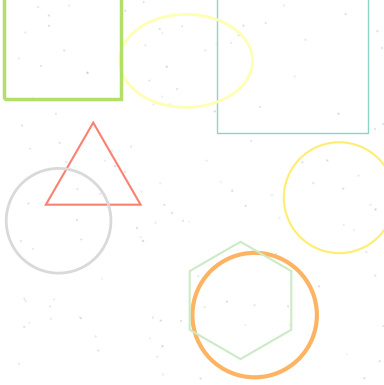[{"shape": "square", "thickness": 1, "radius": 0.98, "center": [0.761, 0.85]}, {"shape": "oval", "thickness": 2, "radius": 0.86, "center": [0.484, 0.842]}, {"shape": "triangle", "thickness": 1.5, "radius": 0.71, "center": [0.242, 0.539]}, {"shape": "circle", "thickness": 3, "radius": 0.81, "center": [0.661, 0.182]}, {"shape": "square", "thickness": 2.5, "radius": 0.76, "center": [0.162, 0.895]}, {"shape": "circle", "thickness": 2, "radius": 0.68, "center": [0.152, 0.427]}, {"shape": "hexagon", "thickness": 1.5, "radius": 0.76, "center": [0.625, 0.22]}, {"shape": "circle", "thickness": 1.5, "radius": 0.72, "center": [0.881, 0.487]}]